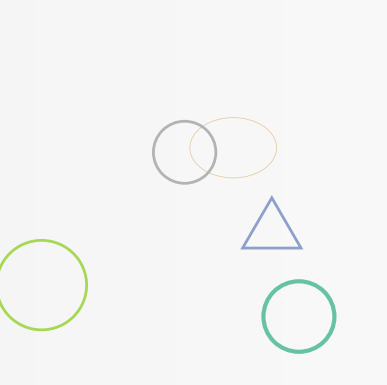[{"shape": "circle", "thickness": 3, "radius": 0.46, "center": [0.771, 0.178]}, {"shape": "triangle", "thickness": 2, "radius": 0.44, "center": [0.701, 0.399]}, {"shape": "circle", "thickness": 2, "radius": 0.58, "center": [0.107, 0.259]}, {"shape": "oval", "thickness": 0.5, "radius": 0.56, "center": [0.602, 0.616]}, {"shape": "circle", "thickness": 2, "radius": 0.4, "center": [0.476, 0.604]}]